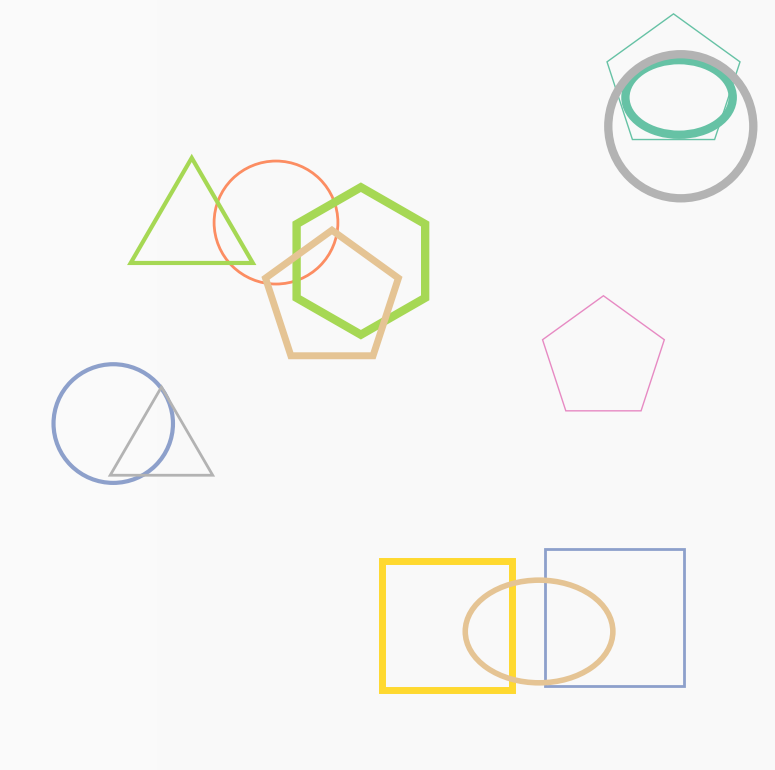[{"shape": "pentagon", "thickness": 0.5, "radius": 0.45, "center": [0.869, 0.892]}, {"shape": "oval", "thickness": 3, "radius": 0.35, "center": [0.876, 0.873]}, {"shape": "circle", "thickness": 1, "radius": 0.4, "center": [0.356, 0.711]}, {"shape": "square", "thickness": 1, "radius": 0.45, "center": [0.793, 0.198]}, {"shape": "circle", "thickness": 1.5, "radius": 0.39, "center": [0.146, 0.45]}, {"shape": "pentagon", "thickness": 0.5, "radius": 0.41, "center": [0.779, 0.533]}, {"shape": "triangle", "thickness": 1.5, "radius": 0.45, "center": [0.247, 0.704]}, {"shape": "hexagon", "thickness": 3, "radius": 0.48, "center": [0.466, 0.661]}, {"shape": "square", "thickness": 2.5, "radius": 0.42, "center": [0.576, 0.188]}, {"shape": "pentagon", "thickness": 2.5, "radius": 0.45, "center": [0.428, 0.611]}, {"shape": "oval", "thickness": 2, "radius": 0.48, "center": [0.696, 0.18]}, {"shape": "triangle", "thickness": 1, "radius": 0.38, "center": [0.208, 0.421]}, {"shape": "circle", "thickness": 3, "radius": 0.47, "center": [0.878, 0.836]}]